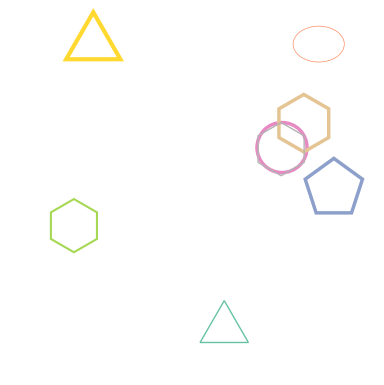[{"shape": "triangle", "thickness": 1, "radius": 0.36, "center": [0.582, 0.147]}, {"shape": "oval", "thickness": 0.5, "radius": 0.33, "center": [0.828, 0.885]}, {"shape": "pentagon", "thickness": 2.5, "radius": 0.39, "center": [0.867, 0.51]}, {"shape": "circle", "thickness": 2.5, "radius": 0.32, "center": [0.732, 0.617]}, {"shape": "hexagon", "thickness": 1.5, "radius": 0.35, "center": [0.192, 0.414]}, {"shape": "triangle", "thickness": 3, "radius": 0.41, "center": [0.242, 0.887]}, {"shape": "hexagon", "thickness": 2.5, "radius": 0.37, "center": [0.789, 0.68]}, {"shape": "hexagon", "thickness": 1, "radius": 0.35, "center": [0.73, 0.613]}]